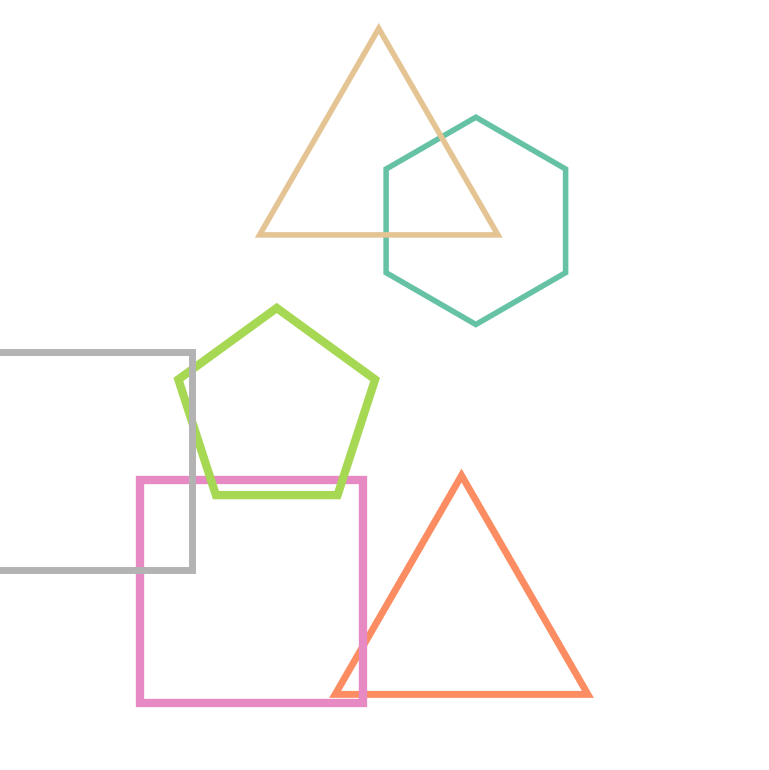[{"shape": "hexagon", "thickness": 2, "radius": 0.67, "center": [0.618, 0.713]}, {"shape": "triangle", "thickness": 2.5, "radius": 0.95, "center": [0.599, 0.193]}, {"shape": "square", "thickness": 3, "radius": 0.72, "center": [0.327, 0.231]}, {"shape": "pentagon", "thickness": 3, "radius": 0.67, "center": [0.359, 0.466]}, {"shape": "triangle", "thickness": 2, "radius": 0.89, "center": [0.492, 0.784]}, {"shape": "square", "thickness": 2.5, "radius": 0.71, "center": [0.108, 0.402]}]